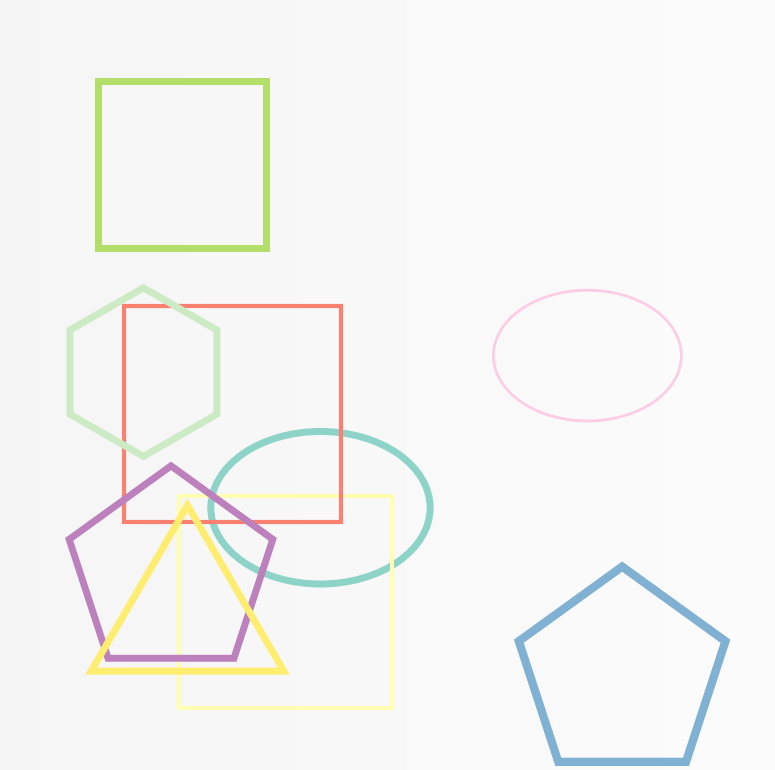[{"shape": "oval", "thickness": 2.5, "radius": 0.71, "center": [0.414, 0.341]}, {"shape": "square", "thickness": 1.5, "radius": 0.69, "center": [0.368, 0.218]}, {"shape": "square", "thickness": 1.5, "radius": 0.7, "center": [0.3, 0.462]}, {"shape": "pentagon", "thickness": 3, "radius": 0.7, "center": [0.803, 0.124]}, {"shape": "square", "thickness": 2.5, "radius": 0.54, "center": [0.235, 0.787]}, {"shape": "oval", "thickness": 1, "radius": 0.61, "center": [0.758, 0.538]}, {"shape": "pentagon", "thickness": 2.5, "radius": 0.69, "center": [0.221, 0.257]}, {"shape": "hexagon", "thickness": 2.5, "radius": 0.55, "center": [0.185, 0.517]}, {"shape": "triangle", "thickness": 2.5, "radius": 0.72, "center": [0.242, 0.2]}]